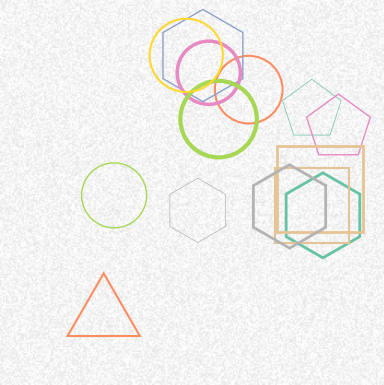[{"shape": "hexagon", "thickness": 2, "radius": 0.55, "center": [0.839, 0.441]}, {"shape": "pentagon", "thickness": 0.5, "radius": 0.4, "center": [0.81, 0.714]}, {"shape": "circle", "thickness": 1.5, "radius": 0.44, "center": [0.646, 0.767]}, {"shape": "triangle", "thickness": 1.5, "radius": 0.54, "center": [0.269, 0.182]}, {"shape": "hexagon", "thickness": 1, "radius": 0.6, "center": [0.527, 0.856]}, {"shape": "circle", "thickness": 2.5, "radius": 0.41, "center": [0.542, 0.811]}, {"shape": "pentagon", "thickness": 1, "radius": 0.44, "center": [0.879, 0.669]}, {"shape": "circle", "thickness": 3, "radius": 0.5, "center": [0.568, 0.691]}, {"shape": "circle", "thickness": 1, "radius": 0.42, "center": [0.296, 0.492]}, {"shape": "circle", "thickness": 1.5, "radius": 0.48, "center": [0.484, 0.856]}, {"shape": "square", "thickness": 2, "radius": 0.56, "center": [0.832, 0.51]}, {"shape": "square", "thickness": 1.5, "radius": 0.48, "center": [0.811, 0.467]}, {"shape": "hexagon", "thickness": 0.5, "radius": 0.42, "center": [0.514, 0.454]}, {"shape": "hexagon", "thickness": 2, "radius": 0.54, "center": [0.752, 0.464]}]